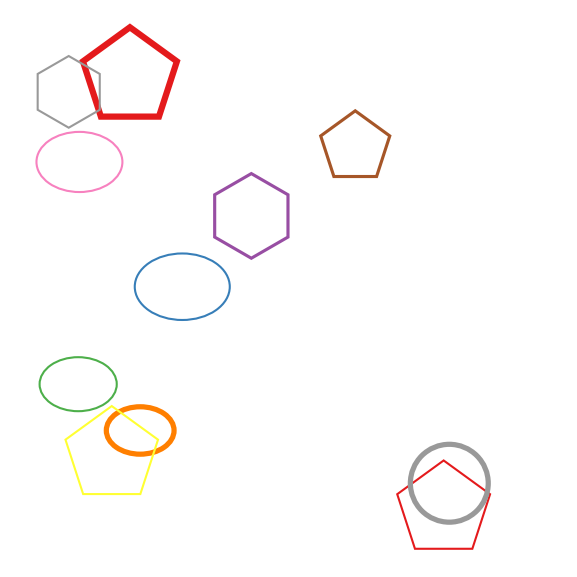[{"shape": "pentagon", "thickness": 1, "radius": 0.42, "center": [0.768, 0.117]}, {"shape": "pentagon", "thickness": 3, "radius": 0.43, "center": [0.225, 0.866]}, {"shape": "oval", "thickness": 1, "radius": 0.41, "center": [0.316, 0.503]}, {"shape": "oval", "thickness": 1, "radius": 0.33, "center": [0.135, 0.334]}, {"shape": "hexagon", "thickness": 1.5, "radius": 0.37, "center": [0.435, 0.625]}, {"shape": "oval", "thickness": 2.5, "radius": 0.29, "center": [0.243, 0.254]}, {"shape": "pentagon", "thickness": 1, "radius": 0.42, "center": [0.194, 0.212]}, {"shape": "pentagon", "thickness": 1.5, "radius": 0.31, "center": [0.615, 0.744]}, {"shape": "oval", "thickness": 1, "radius": 0.37, "center": [0.138, 0.719]}, {"shape": "circle", "thickness": 2.5, "radius": 0.34, "center": [0.778, 0.162]}, {"shape": "hexagon", "thickness": 1, "radius": 0.31, "center": [0.119, 0.84]}]